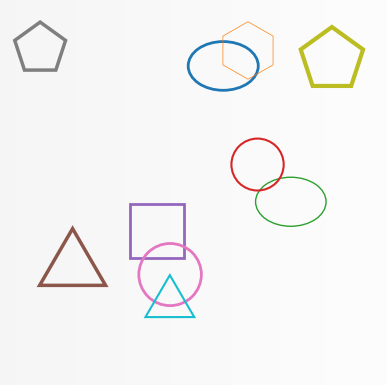[{"shape": "oval", "thickness": 2, "radius": 0.45, "center": [0.576, 0.829]}, {"shape": "hexagon", "thickness": 0.5, "radius": 0.37, "center": [0.64, 0.869]}, {"shape": "oval", "thickness": 1, "radius": 0.45, "center": [0.751, 0.476]}, {"shape": "circle", "thickness": 1.5, "radius": 0.34, "center": [0.665, 0.573]}, {"shape": "square", "thickness": 2, "radius": 0.35, "center": [0.405, 0.4]}, {"shape": "triangle", "thickness": 2.5, "radius": 0.49, "center": [0.187, 0.308]}, {"shape": "circle", "thickness": 2, "radius": 0.4, "center": [0.439, 0.287]}, {"shape": "pentagon", "thickness": 2.5, "radius": 0.34, "center": [0.104, 0.874]}, {"shape": "pentagon", "thickness": 3, "radius": 0.42, "center": [0.857, 0.845]}, {"shape": "triangle", "thickness": 1.5, "radius": 0.36, "center": [0.438, 0.213]}]